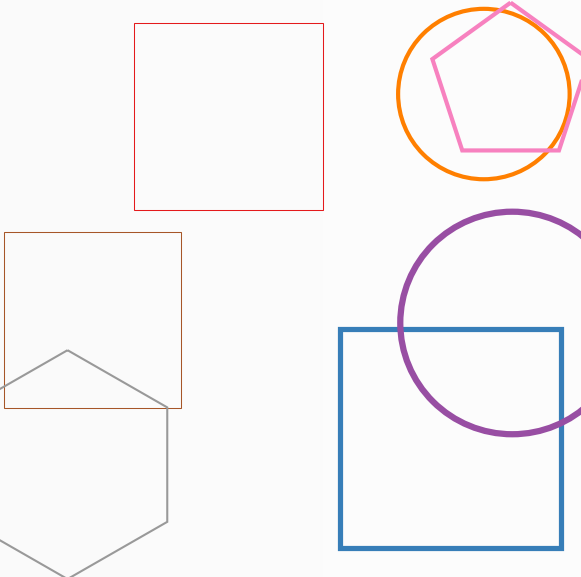[{"shape": "square", "thickness": 0.5, "radius": 0.81, "center": [0.392, 0.797]}, {"shape": "square", "thickness": 2.5, "radius": 0.95, "center": [0.775, 0.24]}, {"shape": "circle", "thickness": 3, "radius": 0.96, "center": [0.881, 0.44]}, {"shape": "circle", "thickness": 2, "radius": 0.74, "center": [0.832, 0.836]}, {"shape": "square", "thickness": 0.5, "radius": 0.76, "center": [0.159, 0.446]}, {"shape": "pentagon", "thickness": 2, "radius": 0.71, "center": [0.878, 0.853]}, {"shape": "hexagon", "thickness": 1, "radius": 0.99, "center": [0.116, 0.195]}]